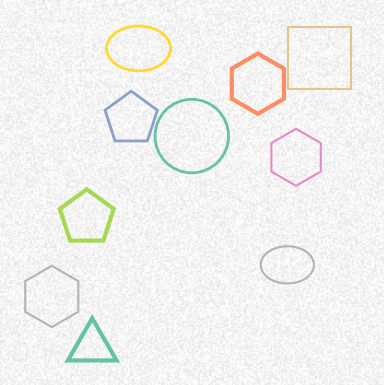[{"shape": "triangle", "thickness": 3, "radius": 0.37, "center": [0.239, 0.1]}, {"shape": "circle", "thickness": 2, "radius": 0.48, "center": [0.498, 0.647]}, {"shape": "hexagon", "thickness": 3, "radius": 0.39, "center": [0.67, 0.783]}, {"shape": "pentagon", "thickness": 2, "radius": 0.36, "center": [0.341, 0.692]}, {"shape": "hexagon", "thickness": 1.5, "radius": 0.37, "center": [0.769, 0.591]}, {"shape": "pentagon", "thickness": 3, "radius": 0.37, "center": [0.225, 0.435]}, {"shape": "oval", "thickness": 2, "radius": 0.42, "center": [0.36, 0.874]}, {"shape": "square", "thickness": 1.5, "radius": 0.4, "center": [0.83, 0.85]}, {"shape": "oval", "thickness": 1.5, "radius": 0.35, "center": [0.746, 0.312]}, {"shape": "hexagon", "thickness": 1.5, "radius": 0.4, "center": [0.134, 0.23]}]